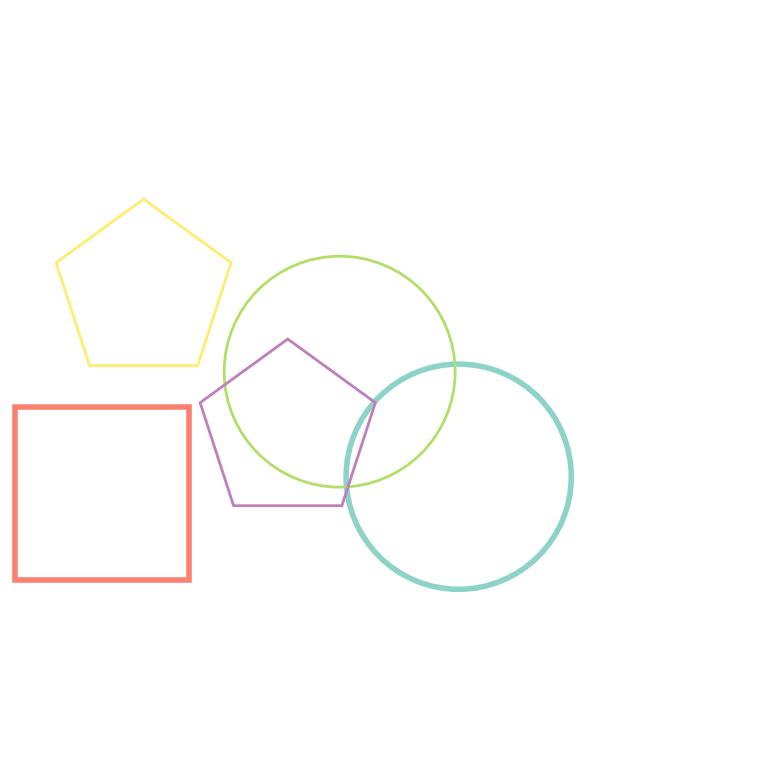[{"shape": "circle", "thickness": 2, "radius": 0.73, "center": [0.596, 0.381]}, {"shape": "square", "thickness": 2, "radius": 0.56, "center": [0.132, 0.359]}, {"shape": "circle", "thickness": 1, "radius": 0.75, "center": [0.441, 0.517]}, {"shape": "pentagon", "thickness": 1, "radius": 0.6, "center": [0.374, 0.44]}, {"shape": "pentagon", "thickness": 1, "radius": 0.6, "center": [0.186, 0.622]}]